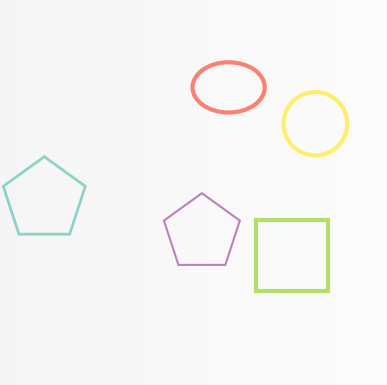[{"shape": "pentagon", "thickness": 2, "radius": 0.56, "center": [0.114, 0.482]}, {"shape": "oval", "thickness": 3, "radius": 0.47, "center": [0.59, 0.773]}, {"shape": "square", "thickness": 3, "radius": 0.47, "center": [0.754, 0.336]}, {"shape": "pentagon", "thickness": 1.5, "radius": 0.51, "center": [0.521, 0.395]}, {"shape": "circle", "thickness": 3, "radius": 0.41, "center": [0.814, 0.679]}]